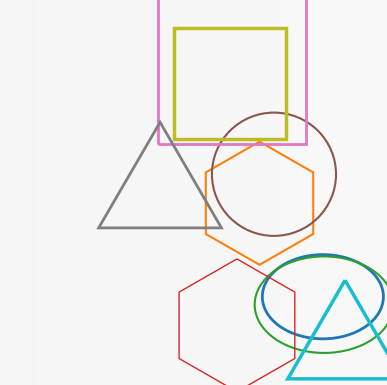[{"shape": "oval", "thickness": 2, "radius": 0.78, "center": [0.833, 0.229]}, {"shape": "hexagon", "thickness": 1.5, "radius": 0.8, "center": [0.67, 0.472]}, {"shape": "oval", "thickness": 1.5, "radius": 0.9, "center": [0.836, 0.209]}, {"shape": "hexagon", "thickness": 1, "radius": 0.86, "center": [0.611, 0.155]}, {"shape": "circle", "thickness": 1.5, "radius": 0.8, "center": [0.707, 0.547]}, {"shape": "square", "thickness": 2, "radius": 0.96, "center": [0.599, 0.818]}, {"shape": "triangle", "thickness": 2, "radius": 0.91, "center": [0.413, 0.5]}, {"shape": "square", "thickness": 2.5, "radius": 0.72, "center": [0.595, 0.784]}, {"shape": "triangle", "thickness": 2.5, "radius": 0.85, "center": [0.89, 0.101]}]